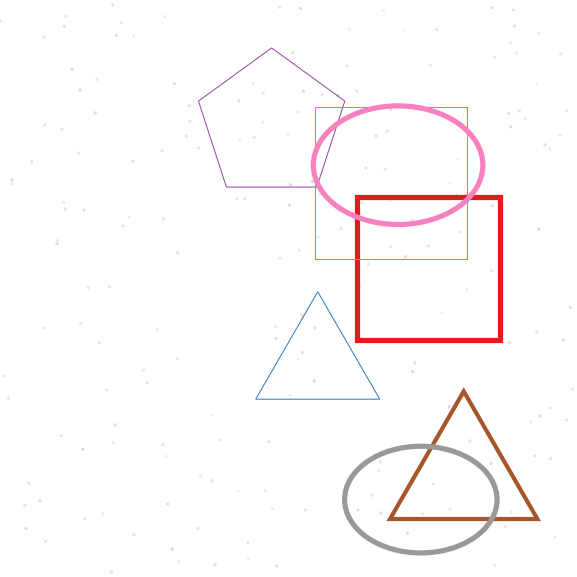[{"shape": "square", "thickness": 2.5, "radius": 0.62, "center": [0.742, 0.534]}, {"shape": "triangle", "thickness": 0.5, "radius": 0.62, "center": [0.55, 0.37]}, {"shape": "pentagon", "thickness": 0.5, "radius": 0.67, "center": [0.47, 0.783]}, {"shape": "square", "thickness": 0.5, "radius": 0.66, "center": [0.677, 0.682]}, {"shape": "triangle", "thickness": 2, "radius": 0.74, "center": [0.803, 0.174]}, {"shape": "oval", "thickness": 2.5, "radius": 0.73, "center": [0.689, 0.713]}, {"shape": "oval", "thickness": 2.5, "radius": 0.66, "center": [0.729, 0.134]}]